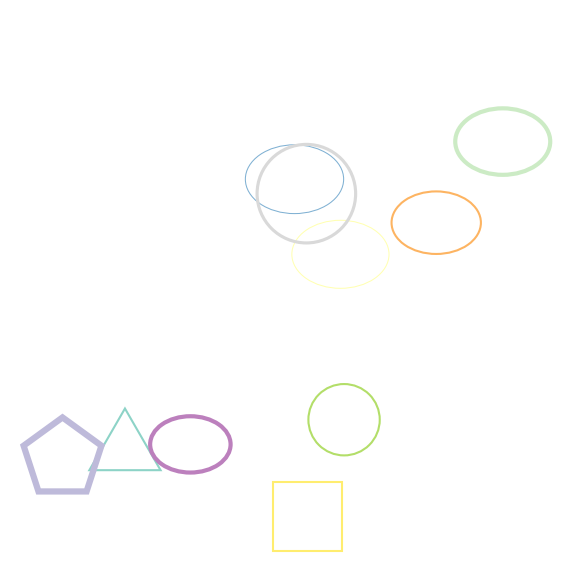[{"shape": "triangle", "thickness": 1, "radius": 0.36, "center": [0.216, 0.221]}, {"shape": "oval", "thickness": 0.5, "radius": 0.42, "center": [0.589, 0.559]}, {"shape": "pentagon", "thickness": 3, "radius": 0.35, "center": [0.108, 0.205]}, {"shape": "oval", "thickness": 0.5, "radius": 0.43, "center": [0.51, 0.689]}, {"shape": "oval", "thickness": 1, "radius": 0.39, "center": [0.755, 0.614]}, {"shape": "circle", "thickness": 1, "radius": 0.31, "center": [0.596, 0.272]}, {"shape": "circle", "thickness": 1.5, "radius": 0.43, "center": [0.531, 0.664]}, {"shape": "oval", "thickness": 2, "radius": 0.35, "center": [0.33, 0.23]}, {"shape": "oval", "thickness": 2, "radius": 0.41, "center": [0.871, 0.754]}, {"shape": "square", "thickness": 1, "radius": 0.3, "center": [0.533, 0.105]}]